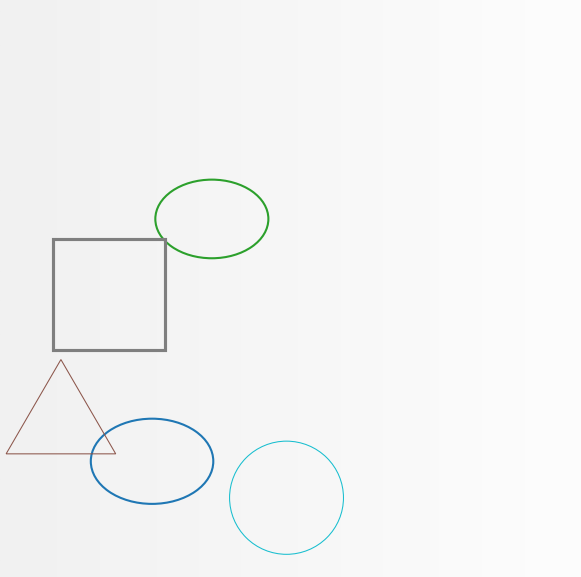[{"shape": "oval", "thickness": 1, "radius": 0.53, "center": [0.262, 0.2]}, {"shape": "oval", "thickness": 1, "radius": 0.49, "center": [0.364, 0.62]}, {"shape": "triangle", "thickness": 0.5, "radius": 0.54, "center": [0.105, 0.268]}, {"shape": "square", "thickness": 1.5, "radius": 0.48, "center": [0.187, 0.489]}, {"shape": "circle", "thickness": 0.5, "radius": 0.49, "center": [0.493, 0.137]}]